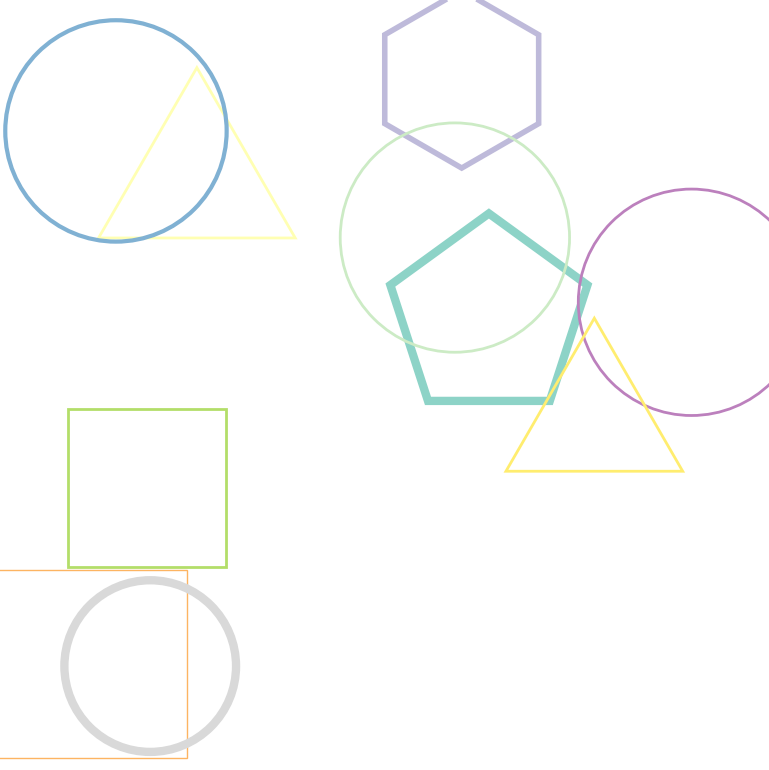[{"shape": "pentagon", "thickness": 3, "radius": 0.67, "center": [0.635, 0.588]}, {"shape": "triangle", "thickness": 1, "radius": 0.74, "center": [0.256, 0.765]}, {"shape": "hexagon", "thickness": 2, "radius": 0.58, "center": [0.6, 0.897]}, {"shape": "circle", "thickness": 1.5, "radius": 0.72, "center": [0.151, 0.83]}, {"shape": "square", "thickness": 0.5, "radius": 0.61, "center": [0.121, 0.138]}, {"shape": "square", "thickness": 1, "radius": 0.51, "center": [0.19, 0.366]}, {"shape": "circle", "thickness": 3, "radius": 0.56, "center": [0.195, 0.135]}, {"shape": "circle", "thickness": 1, "radius": 0.74, "center": [0.898, 0.607]}, {"shape": "circle", "thickness": 1, "radius": 0.74, "center": [0.591, 0.691]}, {"shape": "triangle", "thickness": 1, "radius": 0.66, "center": [0.772, 0.454]}]